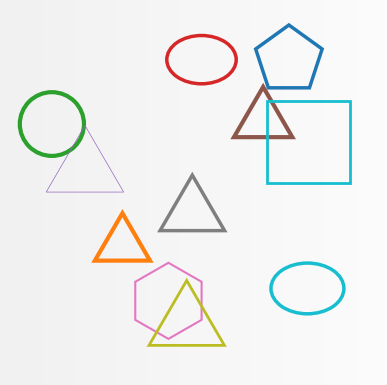[{"shape": "pentagon", "thickness": 2.5, "radius": 0.45, "center": [0.746, 0.845]}, {"shape": "triangle", "thickness": 3, "radius": 0.41, "center": [0.316, 0.364]}, {"shape": "circle", "thickness": 3, "radius": 0.41, "center": [0.134, 0.678]}, {"shape": "oval", "thickness": 2.5, "radius": 0.45, "center": [0.52, 0.845]}, {"shape": "triangle", "thickness": 0.5, "radius": 0.58, "center": [0.219, 0.559]}, {"shape": "triangle", "thickness": 3, "radius": 0.43, "center": [0.679, 0.687]}, {"shape": "hexagon", "thickness": 1.5, "radius": 0.49, "center": [0.435, 0.219]}, {"shape": "triangle", "thickness": 2.5, "radius": 0.48, "center": [0.496, 0.449]}, {"shape": "triangle", "thickness": 2, "radius": 0.56, "center": [0.482, 0.159]}, {"shape": "square", "thickness": 2, "radius": 0.54, "center": [0.797, 0.632]}, {"shape": "oval", "thickness": 2.5, "radius": 0.47, "center": [0.793, 0.251]}]